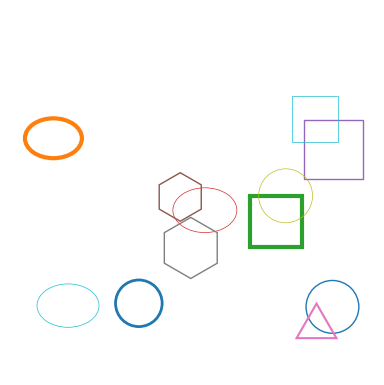[{"shape": "circle", "thickness": 1, "radius": 0.34, "center": [0.863, 0.203]}, {"shape": "circle", "thickness": 2, "radius": 0.3, "center": [0.361, 0.212]}, {"shape": "oval", "thickness": 3, "radius": 0.37, "center": [0.139, 0.641]}, {"shape": "square", "thickness": 3, "radius": 0.33, "center": [0.717, 0.425]}, {"shape": "oval", "thickness": 0.5, "radius": 0.42, "center": [0.532, 0.454]}, {"shape": "square", "thickness": 1, "radius": 0.38, "center": [0.867, 0.611]}, {"shape": "hexagon", "thickness": 1, "radius": 0.32, "center": [0.468, 0.488]}, {"shape": "triangle", "thickness": 1.5, "radius": 0.3, "center": [0.822, 0.152]}, {"shape": "hexagon", "thickness": 1, "radius": 0.4, "center": [0.496, 0.356]}, {"shape": "circle", "thickness": 0.5, "radius": 0.35, "center": [0.742, 0.491]}, {"shape": "square", "thickness": 0.5, "radius": 0.3, "center": [0.818, 0.692]}, {"shape": "oval", "thickness": 0.5, "radius": 0.4, "center": [0.177, 0.206]}]